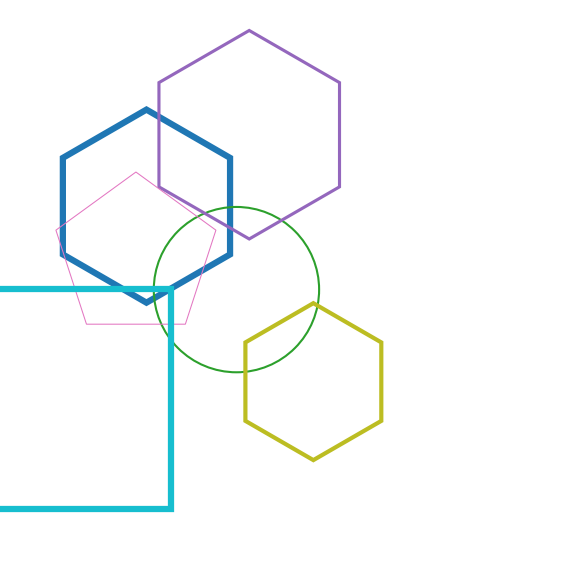[{"shape": "hexagon", "thickness": 3, "radius": 0.84, "center": [0.254, 0.642]}, {"shape": "circle", "thickness": 1, "radius": 0.72, "center": [0.409, 0.498]}, {"shape": "hexagon", "thickness": 1.5, "radius": 0.9, "center": [0.432, 0.766]}, {"shape": "pentagon", "thickness": 0.5, "radius": 0.73, "center": [0.235, 0.556]}, {"shape": "hexagon", "thickness": 2, "radius": 0.68, "center": [0.543, 0.338]}, {"shape": "square", "thickness": 3, "radius": 0.95, "center": [0.106, 0.308]}]